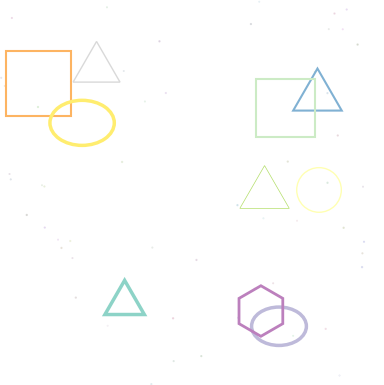[{"shape": "triangle", "thickness": 2.5, "radius": 0.3, "center": [0.324, 0.213]}, {"shape": "circle", "thickness": 1, "radius": 0.29, "center": [0.829, 0.507]}, {"shape": "oval", "thickness": 2.5, "radius": 0.36, "center": [0.725, 0.153]}, {"shape": "triangle", "thickness": 1.5, "radius": 0.36, "center": [0.825, 0.749]}, {"shape": "square", "thickness": 1.5, "radius": 0.42, "center": [0.101, 0.783]}, {"shape": "triangle", "thickness": 0.5, "radius": 0.37, "center": [0.687, 0.496]}, {"shape": "triangle", "thickness": 1, "radius": 0.35, "center": [0.251, 0.822]}, {"shape": "hexagon", "thickness": 2, "radius": 0.33, "center": [0.678, 0.192]}, {"shape": "square", "thickness": 1.5, "radius": 0.38, "center": [0.742, 0.72]}, {"shape": "oval", "thickness": 2.5, "radius": 0.42, "center": [0.213, 0.681]}]